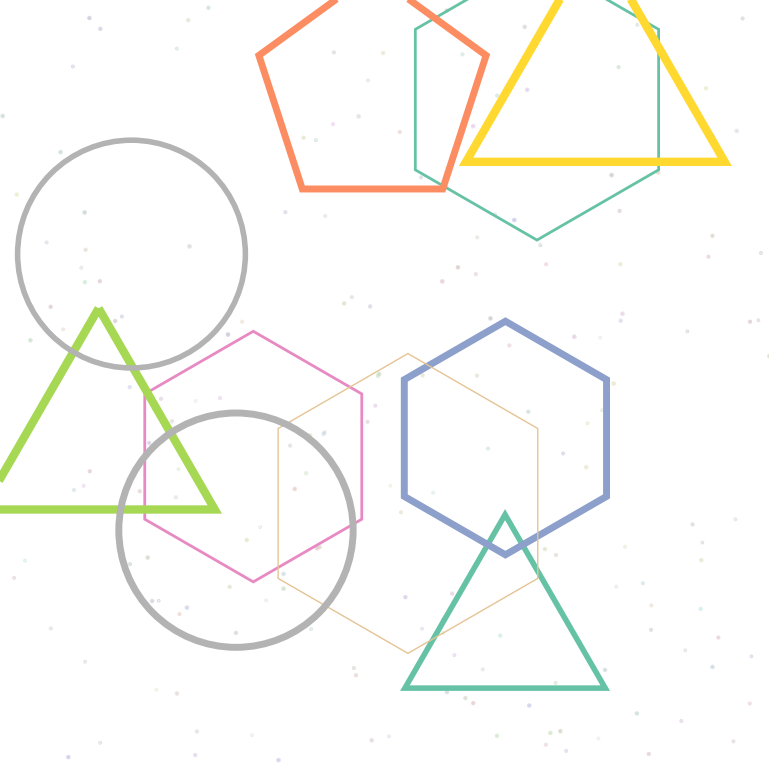[{"shape": "triangle", "thickness": 2, "radius": 0.75, "center": [0.656, 0.181]}, {"shape": "hexagon", "thickness": 1, "radius": 0.91, "center": [0.697, 0.871]}, {"shape": "pentagon", "thickness": 2.5, "radius": 0.78, "center": [0.484, 0.88]}, {"shape": "hexagon", "thickness": 2.5, "radius": 0.76, "center": [0.656, 0.431]}, {"shape": "hexagon", "thickness": 1, "radius": 0.81, "center": [0.329, 0.407]}, {"shape": "triangle", "thickness": 3, "radius": 0.87, "center": [0.128, 0.425]}, {"shape": "triangle", "thickness": 3, "radius": 0.97, "center": [0.773, 0.887]}, {"shape": "hexagon", "thickness": 0.5, "radius": 0.97, "center": [0.53, 0.346]}, {"shape": "circle", "thickness": 2, "radius": 0.74, "center": [0.171, 0.67]}, {"shape": "circle", "thickness": 2.5, "radius": 0.76, "center": [0.306, 0.311]}]